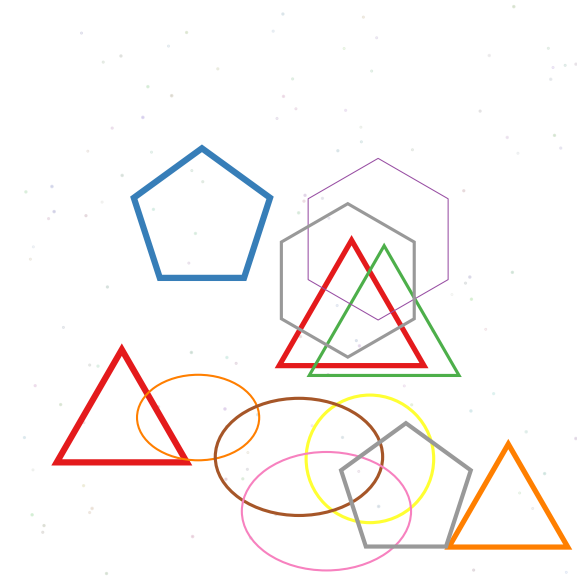[{"shape": "triangle", "thickness": 2.5, "radius": 0.72, "center": [0.609, 0.438]}, {"shape": "triangle", "thickness": 3, "radius": 0.65, "center": [0.211, 0.264]}, {"shape": "pentagon", "thickness": 3, "radius": 0.62, "center": [0.35, 0.618]}, {"shape": "triangle", "thickness": 1.5, "radius": 0.75, "center": [0.665, 0.424]}, {"shape": "hexagon", "thickness": 0.5, "radius": 0.7, "center": [0.655, 0.585]}, {"shape": "oval", "thickness": 1, "radius": 0.53, "center": [0.343, 0.276]}, {"shape": "triangle", "thickness": 2.5, "radius": 0.59, "center": [0.88, 0.111]}, {"shape": "circle", "thickness": 1.5, "radius": 0.55, "center": [0.641, 0.205]}, {"shape": "oval", "thickness": 1.5, "radius": 0.72, "center": [0.518, 0.208]}, {"shape": "oval", "thickness": 1, "radius": 0.73, "center": [0.565, 0.114]}, {"shape": "pentagon", "thickness": 2, "radius": 0.59, "center": [0.703, 0.148]}, {"shape": "hexagon", "thickness": 1.5, "radius": 0.66, "center": [0.602, 0.514]}]